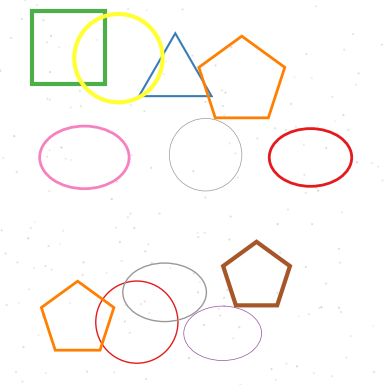[{"shape": "circle", "thickness": 1, "radius": 0.53, "center": [0.355, 0.163]}, {"shape": "oval", "thickness": 2, "radius": 0.54, "center": [0.806, 0.591]}, {"shape": "triangle", "thickness": 1.5, "radius": 0.54, "center": [0.455, 0.805]}, {"shape": "square", "thickness": 3, "radius": 0.47, "center": [0.179, 0.876]}, {"shape": "oval", "thickness": 0.5, "radius": 0.51, "center": [0.578, 0.134]}, {"shape": "pentagon", "thickness": 2, "radius": 0.5, "center": [0.202, 0.171]}, {"shape": "pentagon", "thickness": 2, "radius": 0.59, "center": [0.628, 0.789]}, {"shape": "circle", "thickness": 3, "radius": 0.57, "center": [0.308, 0.849]}, {"shape": "pentagon", "thickness": 3, "radius": 0.46, "center": [0.666, 0.281]}, {"shape": "oval", "thickness": 2, "radius": 0.58, "center": [0.219, 0.591]}, {"shape": "circle", "thickness": 0.5, "radius": 0.47, "center": [0.534, 0.598]}, {"shape": "oval", "thickness": 1, "radius": 0.54, "center": [0.428, 0.241]}]